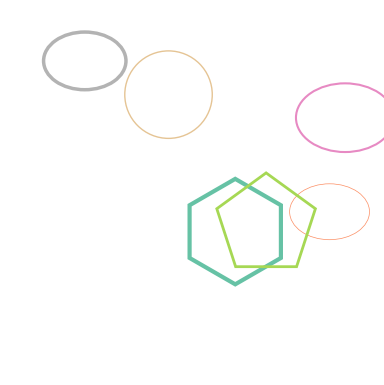[{"shape": "hexagon", "thickness": 3, "radius": 0.68, "center": [0.611, 0.398]}, {"shape": "oval", "thickness": 0.5, "radius": 0.52, "center": [0.856, 0.45]}, {"shape": "oval", "thickness": 1.5, "radius": 0.64, "center": [0.896, 0.694]}, {"shape": "pentagon", "thickness": 2, "radius": 0.67, "center": [0.691, 0.416]}, {"shape": "circle", "thickness": 1, "radius": 0.57, "center": [0.438, 0.754]}, {"shape": "oval", "thickness": 2.5, "radius": 0.54, "center": [0.22, 0.842]}]